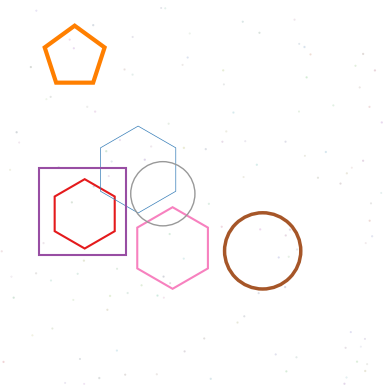[{"shape": "hexagon", "thickness": 1.5, "radius": 0.45, "center": [0.22, 0.445]}, {"shape": "hexagon", "thickness": 0.5, "radius": 0.56, "center": [0.359, 0.56]}, {"shape": "square", "thickness": 1.5, "radius": 0.57, "center": [0.214, 0.451]}, {"shape": "pentagon", "thickness": 3, "radius": 0.41, "center": [0.194, 0.851]}, {"shape": "circle", "thickness": 2.5, "radius": 0.49, "center": [0.682, 0.348]}, {"shape": "hexagon", "thickness": 1.5, "radius": 0.53, "center": [0.448, 0.356]}, {"shape": "circle", "thickness": 1, "radius": 0.42, "center": [0.423, 0.497]}]